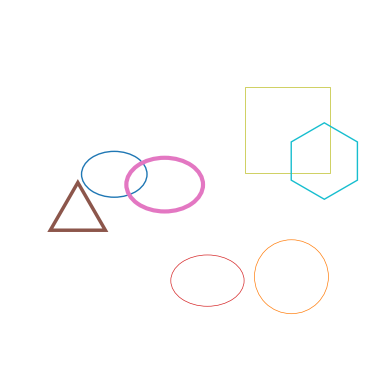[{"shape": "oval", "thickness": 1, "radius": 0.43, "center": [0.297, 0.547]}, {"shape": "circle", "thickness": 0.5, "radius": 0.48, "center": [0.757, 0.281]}, {"shape": "oval", "thickness": 0.5, "radius": 0.48, "center": [0.539, 0.271]}, {"shape": "triangle", "thickness": 2.5, "radius": 0.41, "center": [0.202, 0.443]}, {"shape": "oval", "thickness": 3, "radius": 0.5, "center": [0.428, 0.52]}, {"shape": "square", "thickness": 0.5, "radius": 0.56, "center": [0.747, 0.662]}, {"shape": "hexagon", "thickness": 1, "radius": 0.5, "center": [0.842, 0.582]}]